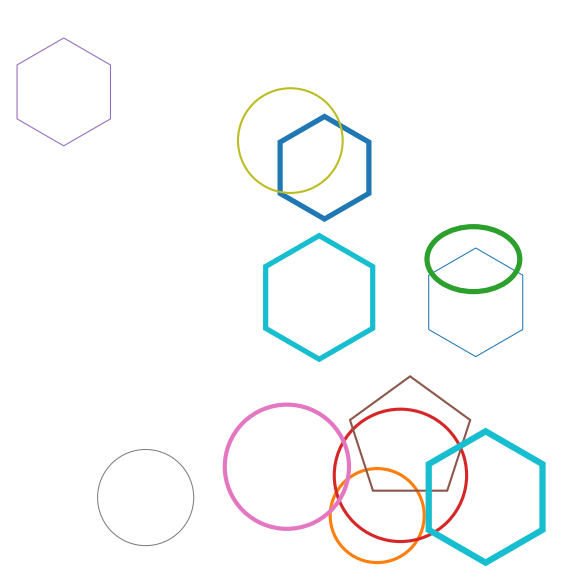[{"shape": "hexagon", "thickness": 2.5, "radius": 0.44, "center": [0.562, 0.709]}, {"shape": "hexagon", "thickness": 0.5, "radius": 0.47, "center": [0.824, 0.476]}, {"shape": "circle", "thickness": 1.5, "radius": 0.41, "center": [0.653, 0.106]}, {"shape": "oval", "thickness": 2.5, "radius": 0.4, "center": [0.82, 0.55]}, {"shape": "circle", "thickness": 1.5, "radius": 0.57, "center": [0.693, 0.176]}, {"shape": "hexagon", "thickness": 0.5, "radius": 0.47, "center": [0.11, 0.84]}, {"shape": "pentagon", "thickness": 1, "radius": 0.55, "center": [0.71, 0.238]}, {"shape": "circle", "thickness": 2, "radius": 0.54, "center": [0.497, 0.191]}, {"shape": "circle", "thickness": 0.5, "radius": 0.42, "center": [0.252, 0.138]}, {"shape": "circle", "thickness": 1, "radius": 0.45, "center": [0.503, 0.756]}, {"shape": "hexagon", "thickness": 3, "radius": 0.57, "center": [0.841, 0.139]}, {"shape": "hexagon", "thickness": 2.5, "radius": 0.54, "center": [0.553, 0.484]}]